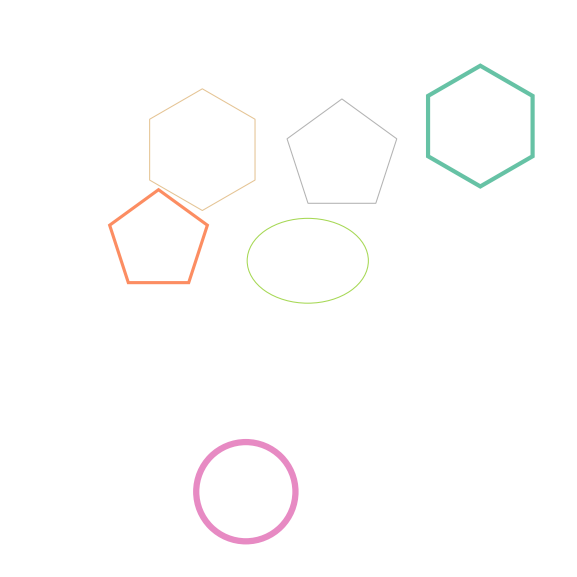[{"shape": "hexagon", "thickness": 2, "radius": 0.52, "center": [0.832, 0.781]}, {"shape": "pentagon", "thickness": 1.5, "radius": 0.44, "center": [0.274, 0.582]}, {"shape": "circle", "thickness": 3, "radius": 0.43, "center": [0.426, 0.148]}, {"shape": "oval", "thickness": 0.5, "radius": 0.52, "center": [0.533, 0.548]}, {"shape": "hexagon", "thickness": 0.5, "radius": 0.53, "center": [0.35, 0.74]}, {"shape": "pentagon", "thickness": 0.5, "radius": 0.5, "center": [0.592, 0.728]}]